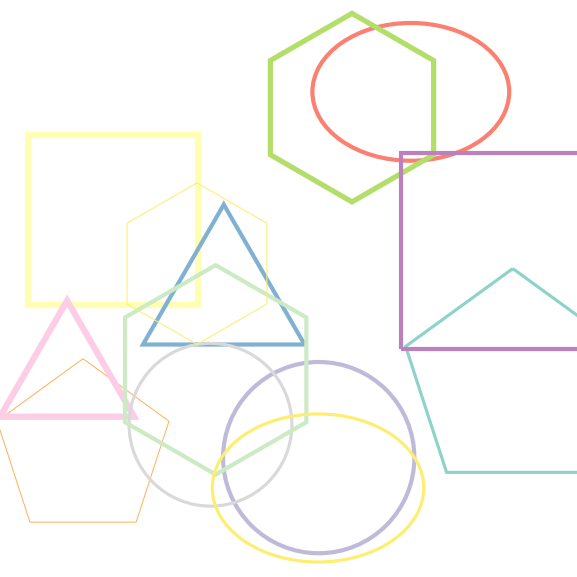[{"shape": "pentagon", "thickness": 1.5, "radius": 0.98, "center": [0.888, 0.339]}, {"shape": "square", "thickness": 3, "radius": 0.74, "center": [0.196, 0.617]}, {"shape": "circle", "thickness": 2, "radius": 0.83, "center": [0.552, 0.207]}, {"shape": "oval", "thickness": 2, "radius": 0.85, "center": [0.711, 0.84]}, {"shape": "triangle", "thickness": 2, "radius": 0.81, "center": [0.387, 0.483]}, {"shape": "pentagon", "thickness": 0.5, "radius": 0.78, "center": [0.144, 0.222]}, {"shape": "hexagon", "thickness": 2.5, "radius": 0.82, "center": [0.61, 0.813]}, {"shape": "triangle", "thickness": 3, "radius": 0.67, "center": [0.116, 0.345]}, {"shape": "circle", "thickness": 1.5, "radius": 0.7, "center": [0.364, 0.264]}, {"shape": "square", "thickness": 2, "radius": 0.85, "center": [0.864, 0.564]}, {"shape": "hexagon", "thickness": 2, "radius": 0.91, "center": [0.373, 0.359]}, {"shape": "oval", "thickness": 1.5, "radius": 0.92, "center": [0.551, 0.154]}, {"shape": "hexagon", "thickness": 0.5, "radius": 0.7, "center": [0.341, 0.543]}]